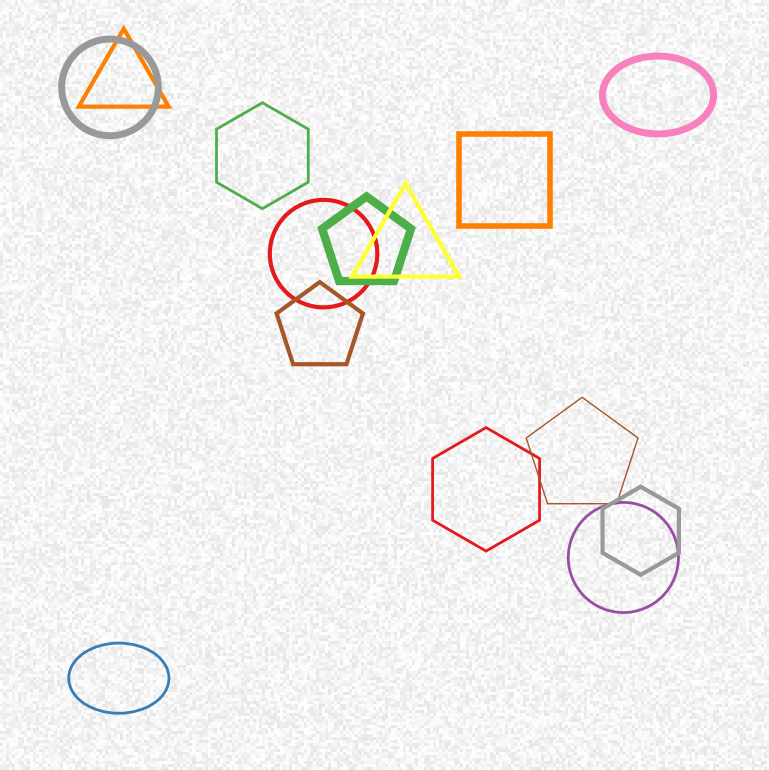[{"shape": "circle", "thickness": 1.5, "radius": 0.35, "center": [0.42, 0.671]}, {"shape": "hexagon", "thickness": 1, "radius": 0.4, "center": [0.631, 0.364]}, {"shape": "oval", "thickness": 1, "radius": 0.33, "center": [0.154, 0.119]}, {"shape": "hexagon", "thickness": 1, "radius": 0.34, "center": [0.341, 0.798]}, {"shape": "pentagon", "thickness": 3, "radius": 0.3, "center": [0.476, 0.684]}, {"shape": "circle", "thickness": 1, "radius": 0.36, "center": [0.81, 0.276]}, {"shape": "square", "thickness": 2, "radius": 0.3, "center": [0.655, 0.766]}, {"shape": "triangle", "thickness": 1.5, "radius": 0.34, "center": [0.161, 0.895]}, {"shape": "triangle", "thickness": 1.5, "radius": 0.4, "center": [0.527, 0.681]}, {"shape": "pentagon", "thickness": 1.5, "radius": 0.29, "center": [0.415, 0.575]}, {"shape": "pentagon", "thickness": 0.5, "radius": 0.38, "center": [0.756, 0.408]}, {"shape": "oval", "thickness": 2.5, "radius": 0.36, "center": [0.855, 0.877]}, {"shape": "hexagon", "thickness": 1.5, "radius": 0.29, "center": [0.832, 0.311]}, {"shape": "circle", "thickness": 2.5, "radius": 0.31, "center": [0.143, 0.886]}]